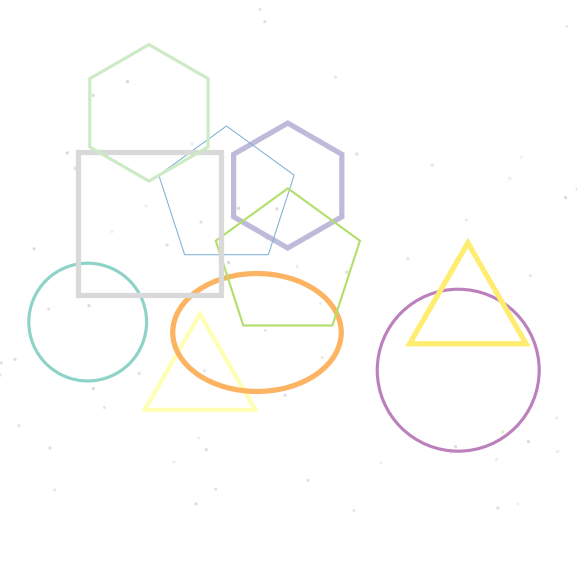[{"shape": "circle", "thickness": 1.5, "radius": 0.51, "center": [0.152, 0.441]}, {"shape": "triangle", "thickness": 2, "radius": 0.55, "center": [0.346, 0.345]}, {"shape": "hexagon", "thickness": 2.5, "radius": 0.54, "center": [0.498, 0.678]}, {"shape": "pentagon", "thickness": 0.5, "radius": 0.62, "center": [0.392, 0.658]}, {"shape": "oval", "thickness": 2.5, "radius": 0.73, "center": [0.445, 0.423]}, {"shape": "pentagon", "thickness": 1, "radius": 0.66, "center": [0.498, 0.542]}, {"shape": "square", "thickness": 2.5, "radius": 0.62, "center": [0.259, 0.612]}, {"shape": "circle", "thickness": 1.5, "radius": 0.7, "center": [0.793, 0.358]}, {"shape": "hexagon", "thickness": 1.5, "radius": 0.59, "center": [0.258, 0.804]}, {"shape": "triangle", "thickness": 2.5, "radius": 0.58, "center": [0.81, 0.462]}]